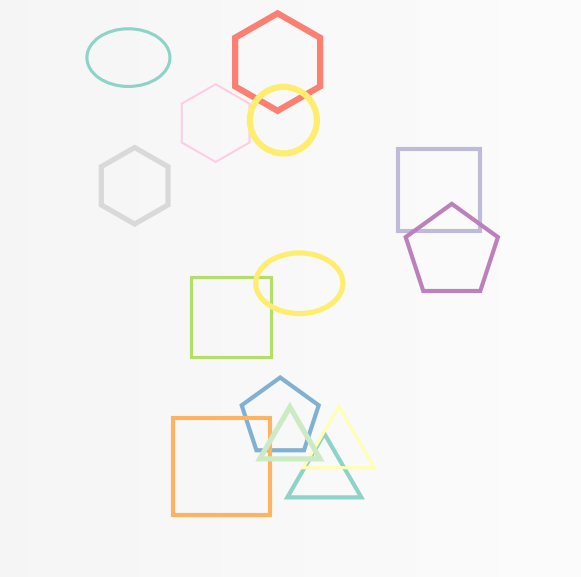[{"shape": "triangle", "thickness": 2, "radius": 0.37, "center": [0.558, 0.175]}, {"shape": "oval", "thickness": 1.5, "radius": 0.36, "center": [0.221, 0.899]}, {"shape": "triangle", "thickness": 1.5, "radius": 0.35, "center": [0.583, 0.225]}, {"shape": "square", "thickness": 2, "radius": 0.35, "center": [0.755, 0.67]}, {"shape": "hexagon", "thickness": 3, "radius": 0.42, "center": [0.478, 0.892]}, {"shape": "pentagon", "thickness": 2, "radius": 0.35, "center": [0.482, 0.276]}, {"shape": "square", "thickness": 2, "radius": 0.42, "center": [0.382, 0.192]}, {"shape": "square", "thickness": 1.5, "radius": 0.35, "center": [0.398, 0.45]}, {"shape": "hexagon", "thickness": 1, "radius": 0.34, "center": [0.371, 0.786]}, {"shape": "hexagon", "thickness": 2.5, "radius": 0.33, "center": [0.232, 0.677]}, {"shape": "pentagon", "thickness": 2, "radius": 0.42, "center": [0.777, 0.563]}, {"shape": "triangle", "thickness": 2.5, "radius": 0.3, "center": [0.499, 0.235]}, {"shape": "circle", "thickness": 3, "radius": 0.29, "center": [0.488, 0.791]}, {"shape": "oval", "thickness": 2.5, "radius": 0.37, "center": [0.515, 0.509]}]